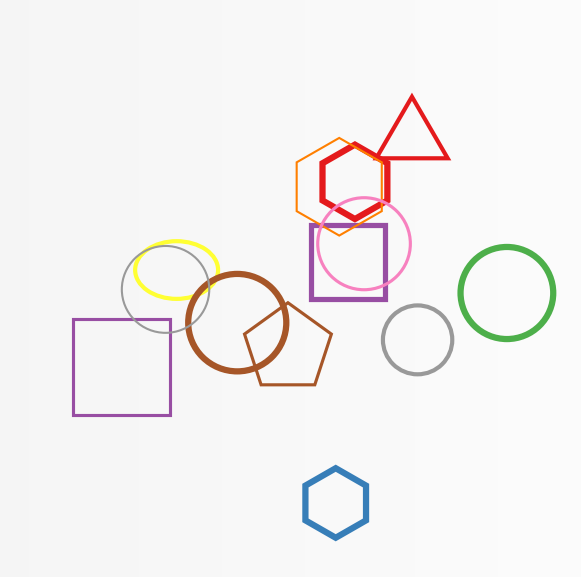[{"shape": "triangle", "thickness": 2, "radius": 0.36, "center": [0.709, 0.761]}, {"shape": "hexagon", "thickness": 3, "radius": 0.32, "center": [0.611, 0.684]}, {"shape": "hexagon", "thickness": 3, "radius": 0.3, "center": [0.578, 0.128]}, {"shape": "circle", "thickness": 3, "radius": 0.4, "center": [0.872, 0.492]}, {"shape": "square", "thickness": 1.5, "radius": 0.41, "center": [0.209, 0.364]}, {"shape": "square", "thickness": 2.5, "radius": 0.32, "center": [0.599, 0.546]}, {"shape": "hexagon", "thickness": 1, "radius": 0.42, "center": [0.584, 0.676]}, {"shape": "oval", "thickness": 2, "radius": 0.36, "center": [0.304, 0.532]}, {"shape": "circle", "thickness": 3, "radius": 0.42, "center": [0.408, 0.44]}, {"shape": "pentagon", "thickness": 1.5, "radius": 0.39, "center": [0.495, 0.396]}, {"shape": "circle", "thickness": 1.5, "radius": 0.4, "center": [0.626, 0.577]}, {"shape": "circle", "thickness": 2, "radius": 0.3, "center": [0.718, 0.411]}, {"shape": "circle", "thickness": 1, "radius": 0.38, "center": [0.285, 0.498]}]